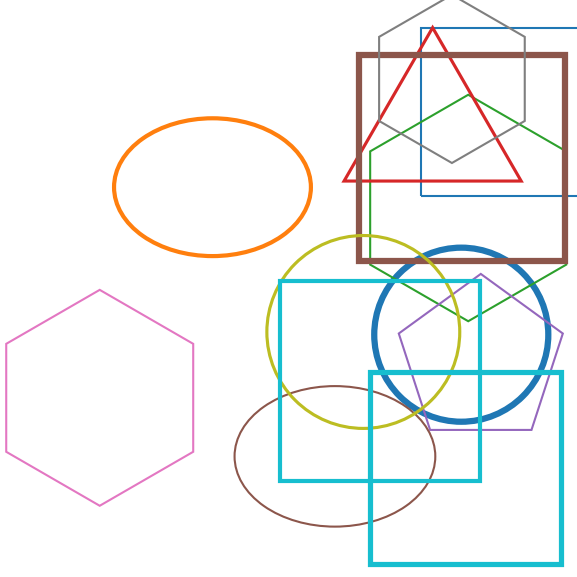[{"shape": "circle", "thickness": 3, "radius": 0.75, "center": [0.799, 0.42]}, {"shape": "square", "thickness": 1, "radius": 0.72, "center": [0.874, 0.805]}, {"shape": "oval", "thickness": 2, "radius": 0.85, "center": [0.368, 0.675]}, {"shape": "hexagon", "thickness": 1, "radius": 0.98, "center": [0.811, 0.639]}, {"shape": "triangle", "thickness": 1.5, "radius": 0.89, "center": [0.749, 0.774]}, {"shape": "pentagon", "thickness": 1, "radius": 0.75, "center": [0.833, 0.375]}, {"shape": "oval", "thickness": 1, "radius": 0.87, "center": [0.58, 0.209]}, {"shape": "square", "thickness": 3, "radius": 0.89, "center": [0.8, 0.726]}, {"shape": "hexagon", "thickness": 1, "radius": 0.93, "center": [0.173, 0.31]}, {"shape": "hexagon", "thickness": 1, "radius": 0.73, "center": [0.783, 0.862]}, {"shape": "circle", "thickness": 1.5, "radius": 0.84, "center": [0.629, 0.424]}, {"shape": "square", "thickness": 2.5, "radius": 0.83, "center": [0.806, 0.189]}, {"shape": "square", "thickness": 2, "radius": 0.87, "center": [0.658, 0.339]}]